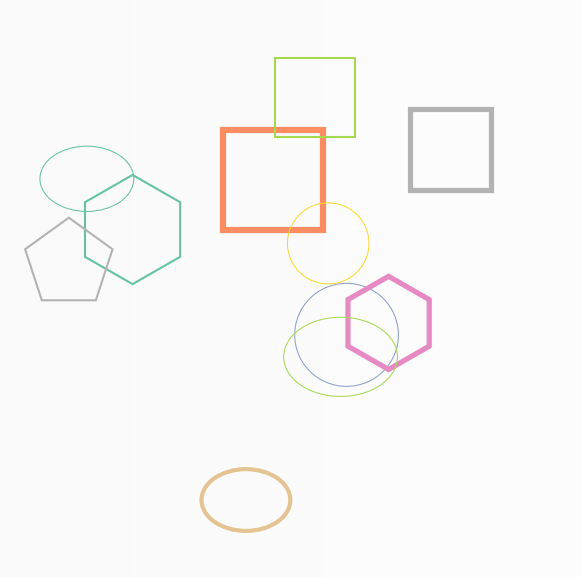[{"shape": "oval", "thickness": 0.5, "radius": 0.4, "center": [0.149, 0.69]}, {"shape": "hexagon", "thickness": 1, "radius": 0.47, "center": [0.228, 0.602]}, {"shape": "square", "thickness": 3, "radius": 0.43, "center": [0.47, 0.687]}, {"shape": "circle", "thickness": 0.5, "radius": 0.45, "center": [0.596, 0.419]}, {"shape": "hexagon", "thickness": 2.5, "radius": 0.4, "center": [0.669, 0.44]}, {"shape": "oval", "thickness": 0.5, "radius": 0.49, "center": [0.586, 0.381]}, {"shape": "square", "thickness": 1, "radius": 0.34, "center": [0.542, 0.831]}, {"shape": "circle", "thickness": 0.5, "radius": 0.35, "center": [0.565, 0.578]}, {"shape": "oval", "thickness": 2, "radius": 0.38, "center": [0.423, 0.133]}, {"shape": "square", "thickness": 2.5, "radius": 0.35, "center": [0.775, 0.74]}, {"shape": "pentagon", "thickness": 1, "radius": 0.4, "center": [0.118, 0.543]}]